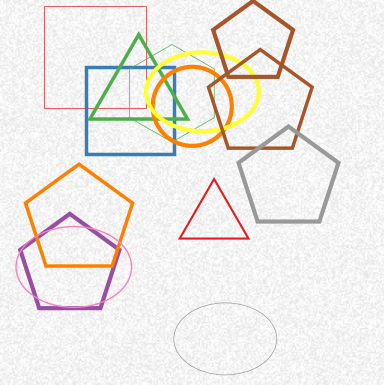[{"shape": "square", "thickness": 0.5, "radius": 0.66, "center": [0.246, 0.852]}, {"shape": "triangle", "thickness": 1.5, "radius": 0.52, "center": [0.556, 0.432]}, {"shape": "square", "thickness": 2.5, "radius": 0.57, "center": [0.338, 0.713]}, {"shape": "hexagon", "thickness": 0.5, "radius": 0.63, "center": [0.447, 0.758]}, {"shape": "triangle", "thickness": 2.5, "radius": 0.73, "center": [0.36, 0.764]}, {"shape": "pentagon", "thickness": 3, "radius": 0.68, "center": [0.181, 0.309]}, {"shape": "pentagon", "thickness": 2.5, "radius": 0.73, "center": [0.205, 0.427]}, {"shape": "circle", "thickness": 3, "radius": 0.51, "center": [0.499, 0.724]}, {"shape": "oval", "thickness": 3, "radius": 0.73, "center": [0.526, 0.762]}, {"shape": "pentagon", "thickness": 2.5, "radius": 0.71, "center": [0.676, 0.73]}, {"shape": "pentagon", "thickness": 3, "radius": 0.55, "center": [0.657, 0.889]}, {"shape": "oval", "thickness": 1, "radius": 0.75, "center": [0.192, 0.307]}, {"shape": "pentagon", "thickness": 3, "radius": 0.68, "center": [0.749, 0.535]}, {"shape": "oval", "thickness": 0.5, "radius": 0.67, "center": [0.585, 0.12]}]